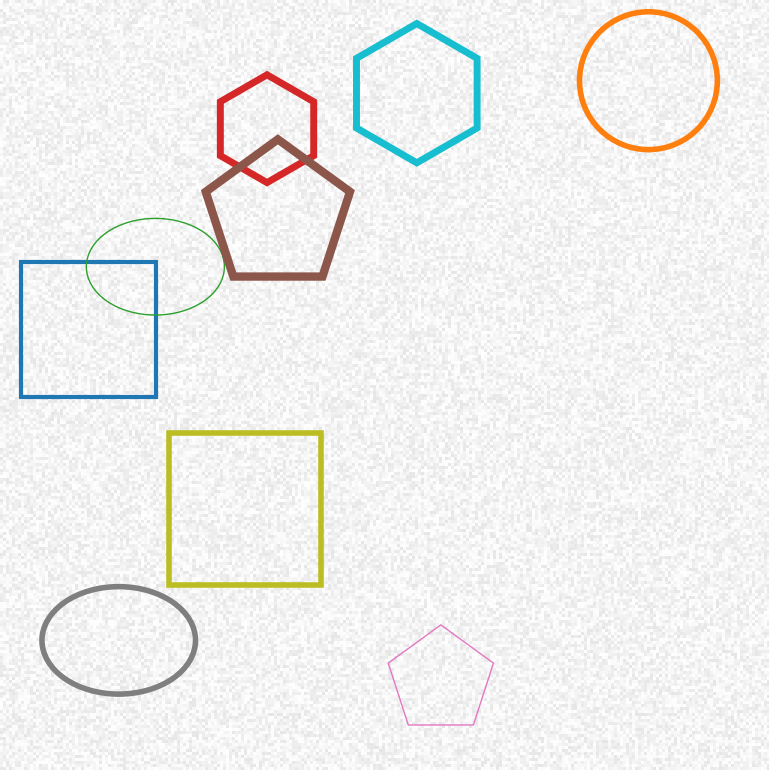[{"shape": "square", "thickness": 1.5, "radius": 0.44, "center": [0.115, 0.572]}, {"shape": "circle", "thickness": 2, "radius": 0.45, "center": [0.842, 0.895]}, {"shape": "oval", "thickness": 0.5, "radius": 0.45, "center": [0.202, 0.654]}, {"shape": "hexagon", "thickness": 2.5, "radius": 0.35, "center": [0.347, 0.833]}, {"shape": "pentagon", "thickness": 3, "radius": 0.49, "center": [0.361, 0.721]}, {"shape": "pentagon", "thickness": 0.5, "radius": 0.36, "center": [0.573, 0.117]}, {"shape": "oval", "thickness": 2, "radius": 0.5, "center": [0.154, 0.168]}, {"shape": "square", "thickness": 2, "radius": 0.49, "center": [0.319, 0.339]}, {"shape": "hexagon", "thickness": 2.5, "radius": 0.45, "center": [0.541, 0.879]}]